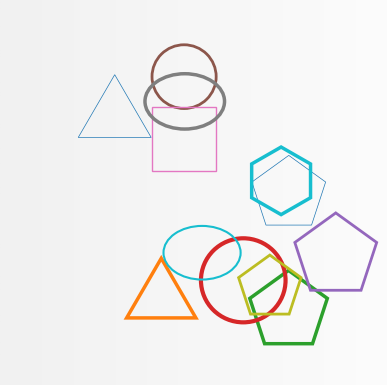[{"shape": "triangle", "thickness": 0.5, "radius": 0.54, "center": [0.296, 0.697]}, {"shape": "pentagon", "thickness": 0.5, "radius": 0.5, "center": [0.745, 0.496]}, {"shape": "triangle", "thickness": 2.5, "radius": 0.52, "center": [0.416, 0.226]}, {"shape": "pentagon", "thickness": 2.5, "radius": 0.53, "center": [0.745, 0.192]}, {"shape": "circle", "thickness": 3, "radius": 0.55, "center": [0.628, 0.272]}, {"shape": "pentagon", "thickness": 2, "radius": 0.56, "center": [0.866, 0.336]}, {"shape": "circle", "thickness": 2, "radius": 0.41, "center": [0.475, 0.801]}, {"shape": "square", "thickness": 1, "radius": 0.41, "center": [0.474, 0.64]}, {"shape": "oval", "thickness": 2.5, "radius": 0.51, "center": [0.477, 0.737]}, {"shape": "pentagon", "thickness": 2, "radius": 0.42, "center": [0.696, 0.253]}, {"shape": "hexagon", "thickness": 2.5, "radius": 0.44, "center": [0.725, 0.53]}, {"shape": "oval", "thickness": 1.5, "radius": 0.5, "center": [0.521, 0.344]}]